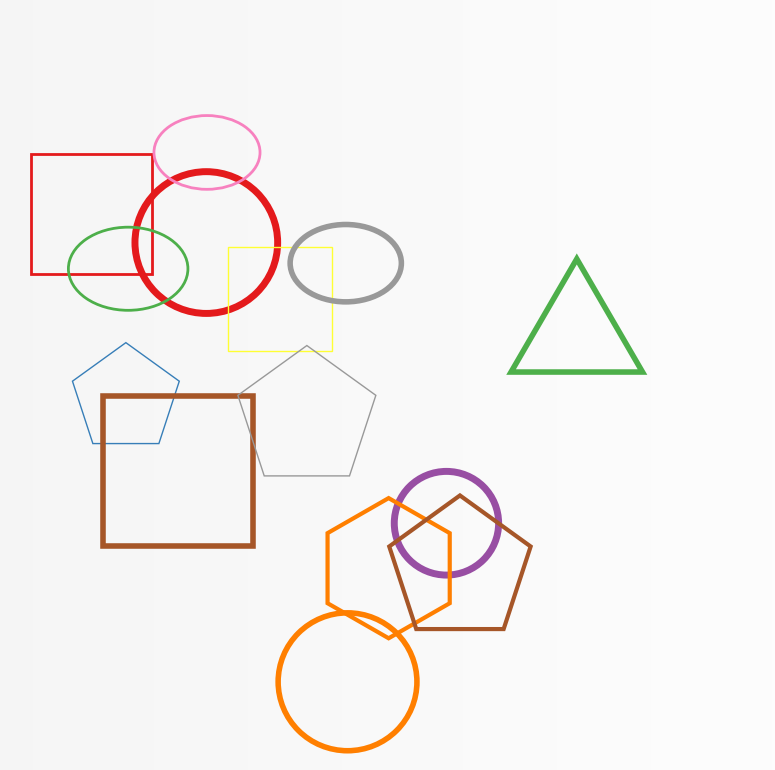[{"shape": "circle", "thickness": 2.5, "radius": 0.46, "center": [0.266, 0.685]}, {"shape": "square", "thickness": 1, "radius": 0.39, "center": [0.118, 0.722]}, {"shape": "pentagon", "thickness": 0.5, "radius": 0.36, "center": [0.162, 0.483]}, {"shape": "oval", "thickness": 1, "radius": 0.39, "center": [0.165, 0.651]}, {"shape": "triangle", "thickness": 2, "radius": 0.49, "center": [0.744, 0.566]}, {"shape": "circle", "thickness": 2.5, "radius": 0.34, "center": [0.576, 0.32]}, {"shape": "hexagon", "thickness": 1.5, "radius": 0.46, "center": [0.501, 0.262]}, {"shape": "circle", "thickness": 2, "radius": 0.45, "center": [0.448, 0.115]}, {"shape": "square", "thickness": 0.5, "radius": 0.34, "center": [0.362, 0.612]}, {"shape": "square", "thickness": 2, "radius": 0.49, "center": [0.229, 0.388]}, {"shape": "pentagon", "thickness": 1.5, "radius": 0.48, "center": [0.593, 0.261]}, {"shape": "oval", "thickness": 1, "radius": 0.34, "center": [0.267, 0.802]}, {"shape": "pentagon", "thickness": 0.5, "radius": 0.47, "center": [0.396, 0.458]}, {"shape": "oval", "thickness": 2, "radius": 0.36, "center": [0.446, 0.658]}]